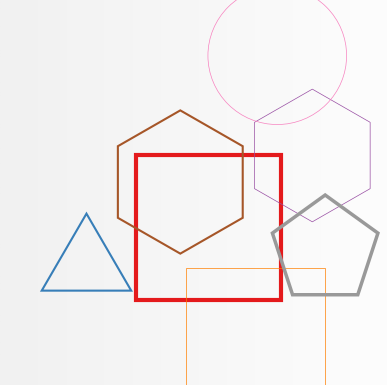[{"shape": "square", "thickness": 3, "radius": 0.94, "center": [0.538, 0.409]}, {"shape": "triangle", "thickness": 1.5, "radius": 0.67, "center": [0.223, 0.312]}, {"shape": "hexagon", "thickness": 0.5, "radius": 0.86, "center": [0.806, 0.596]}, {"shape": "square", "thickness": 0.5, "radius": 0.9, "center": [0.658, 0.126]}, {"shape": "hexagon", "thickness": 1.5, "radius": 0.93, "center": [0.465, 0.527]}, {"shape": "circle", "thickness": 0.5, "radius": 0.89, "center": [0.716, 0.855]}, {"shape": "pentagon", "thickness": 2.5, "radius": 0.72, "center": [0.839, 0.35]}]